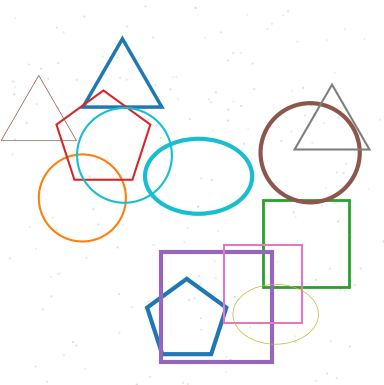[{"shape": "pentagon", "thickness": 3, "radius": 0.54, "center": [0.485, 0.168]}, {"shape": "triangle", "thickness": 2.5, "radius": 0.59, "center": [0.318, 0.781]}, {"shape": "circle", "thickness": 1.5, "radius": 0.57, "center": [0.214, 0.486]}, {"shape": "square", "thickness": 2, "radius": 0.56, "center": [0.795, 0.368]}, {"shape": "pentagon", "thickness": 1.5, "radius": 0.64, "center": [0.269, 0.637]}, {"shape": "square", "thickness": 3, "radius": 0.72, "center": [0.563, 0.203]}, {"shape": "triangle", "thickness": 0.5, "radius": 0.57, "center": [0.101, 0.691]}, {"shape": "circle", "thickness": 3, "radius": 0.64, "center": [0.806, 0.603]}, {"shape": "square", "thickness": 1.5, "radius": 0.51, "center": [0.683, 0.262]}, {"shape": "triangle", "thickness": 1.5, "radius": 0.56, "center": [0.862, 0.668]}, {"shape": "oval", "thickness": 0.5, "radius": 0.56, "center": [0.716, 0.184]}, {"shape": "circle", "thickness": 1.5, "radius": 0.62, "center": [0.323, 0.596]}, {"shape": "oval", "thickness": 3, "radius": 0.7, "center": [0.516, 0.542]}]